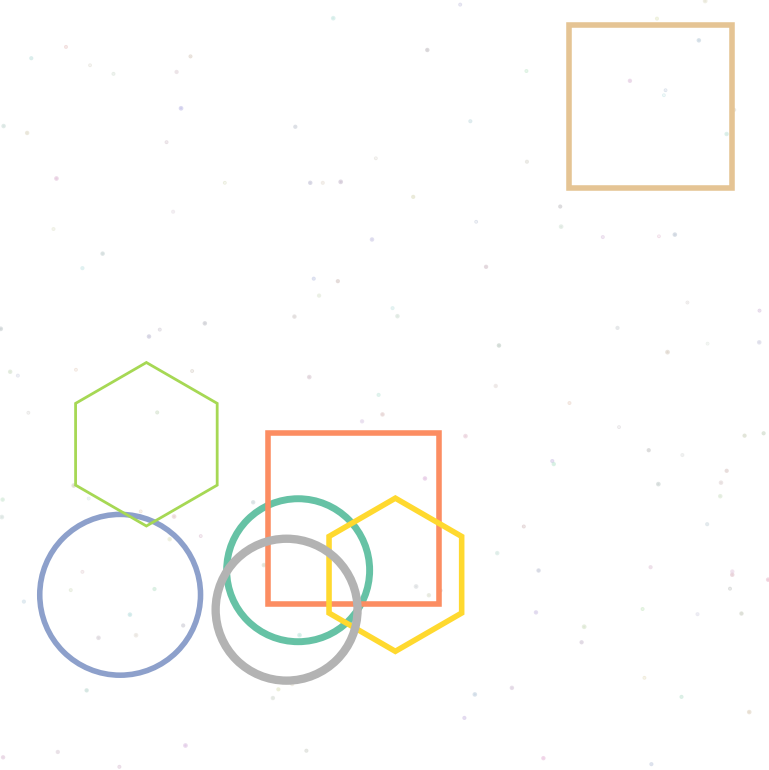[{"shape": "circle", "thickness": 2.5, "radius": 0.46, "center": [0.387, 0.259]}, {"shape": "square", "thickness": 2, "radius": 0.56, "center": [0.459, 0.327]}, {"shape": "circle", "thickness": 2, "radius": 0.52, "center": [0.156, 0.228]}, {"shape": "hexagon", "thickness": 1, "radius": 0.53, "center": [0.19, 0.423]}, {"shape": "hexagon", "thickness": 2, "radius": 0.5, "center": [0.513, 0.254]}, {"shape": "square", "thickness": 2, "radius": 0.53, "center": [0.845, 0.861]}, {"shape": "circle", "thickness": 3, "radius": 0.46, "center": [0.372, 0.208]}]